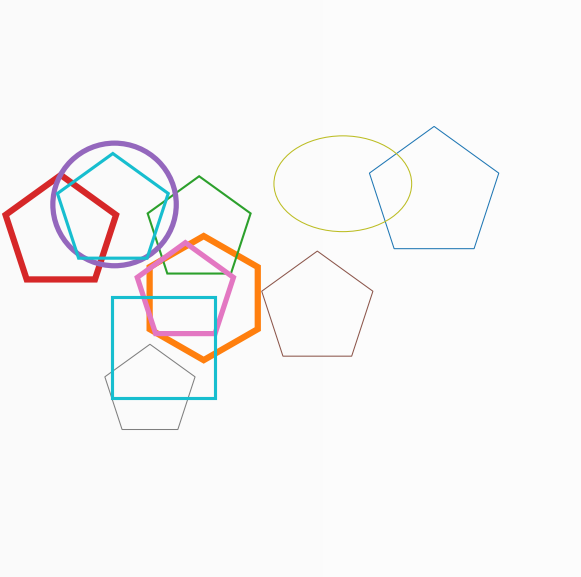[{"shape": "pentagon", "thickness": 0.5, "radius": 0.59, "center": [0.747, 0.663]}, {"shape": "hexagon", "thickness": 3, "radius": 0.54, "center": [0.35, 0.483]}, {"shape": "pentagon", "thickness": 1, "radius": 0.47, "center": [0.343, 0.601]}, {"shape": "pentagon", "thickness": 3, "radius": 0.5, "center": [0.105, 0.596]}, {"shape": "circle", "thickness": 2.5, "radius": 0.53, "center": [0.197, 0.645]}, {"shape": "pentagon", "thickness": 0.5, "radius": 0.5, "center": [0.546, 0.464]}, {"shape": "pentagon", "thickness": 2.5, "radius": 0.44, "center": [0.319, 0.492]}, {"shape": "pentagon", "thickness": 0.5, "radius": 0.41, "center": [0.258, 0.321]}, {"shape": "oval", "thickness": 0.5, "radius": 0.59, "center": [0.59, 0.681]}, {"shape": "pentagon", "thickness": 1.5, "radius": 0.5, "center": [0.194, 0.633]}, {"shape": "square", "thickness": 1.5, "radius": 0.44, "center": [0.281, 0.398]}]